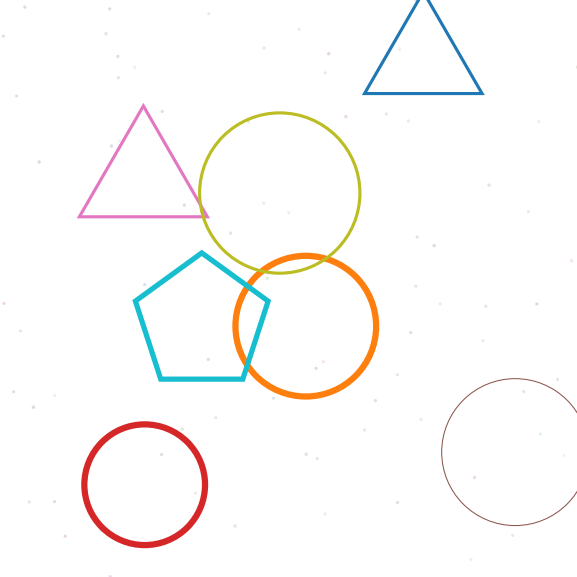[{"shape": "triangle", "thickness": 1.5, "radius": 0.59, "center": [0.733, 0.896]}, {"shape": "circle", "thickness": 3, "radius": 0.61, "center": [0.53, 0.434]}, {"shape": "circle", "thickness": 3, "radius": 0.52, "center": [0.251, 0.16]}, {"shape": "circle", "thickness": 0.5, "radius": 0.64, "center": [0.892, 0.216]}, {"shape": "triangle", "thickness": 1.5, "radius": 0.64, "center": [0.248, 0.688]}, {"shape": "circle", "thickness": 1.5, "radius": 0.69, "center": [0.484, 0.665]}, {"shape": "pentagon", "thickness": 2.5, "radius": 0.6, "center": [0.349, 0.44]}]